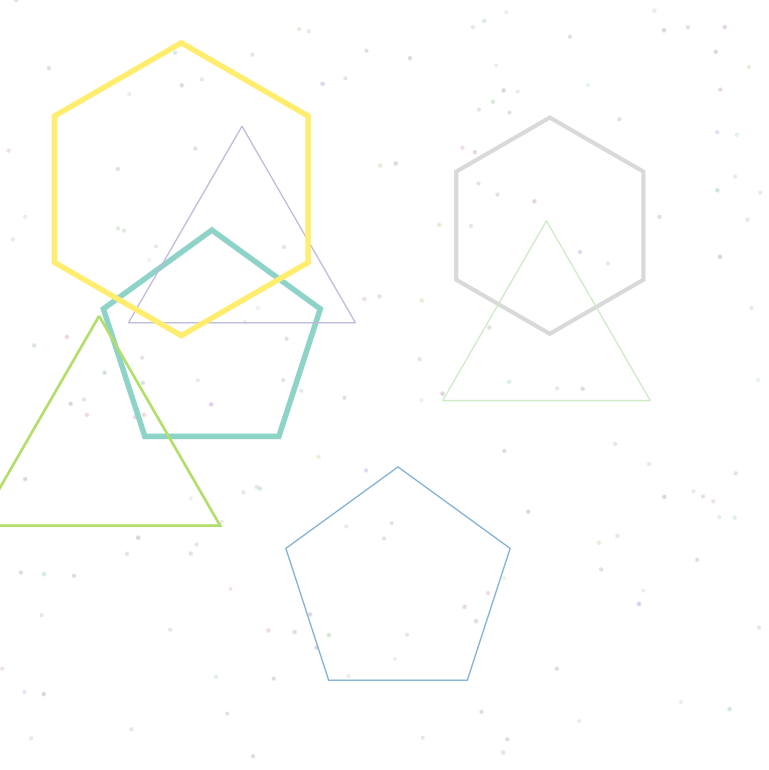[{"shape": "pentagon", "thickness": 2, "radius": 0.74, "center": [0.275, 0.553]}, {"shape": "triangle", "thickness": 0.5, "radius": 0.85, "center": [0.314, 0.666]}, {"shape": "pentagon", "thickness": 0.5, "radius": 0.77, "center": [0.517, 0.24]}, {"shape": "triangle", "thickness": 1, "radius": 0.91, "center": [0.129, 0.408]}, {"shape": "hexagon", "thickness": 1.5, "radius": 0.7, "center": [0.714, 0.707]}, {"shape": "triangle", "thickness": 0.5, "radius": 0.78, "center": [0.71, 0.558]}, {"shape": "hexagon", "thickness": 2, "radius": 0.95, "center": [0.235, 0.754]}]